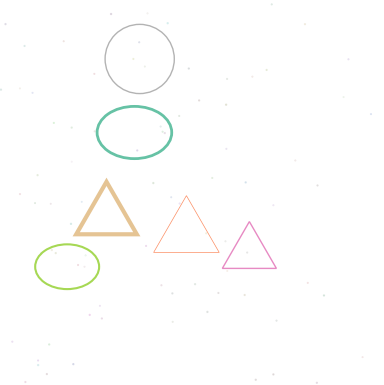[{"shape": "oval", "thickness": 2, "radius": 0.48, "center": [0.349, 0.656]}, {"shape": "triangle", "thickness": 0.5, "radius": 0.49, "center": [0.484, 0.393]}, {"shape": "triangle", "thickness": 1, "radius": 0.41, "center": [0.648, 0.343]}, {"shape": "oval", "thickness": 1.5, "radius": 0.42, "center": [0.174, 0.307]}, {"shape": "triangle", "thickness": 3, "radius": 0.45, "center": [0.277, 0.437]}, {"shape": "circle", "thickness": 1, "radius": 0.45, "center": [0.363, 0.847]}]